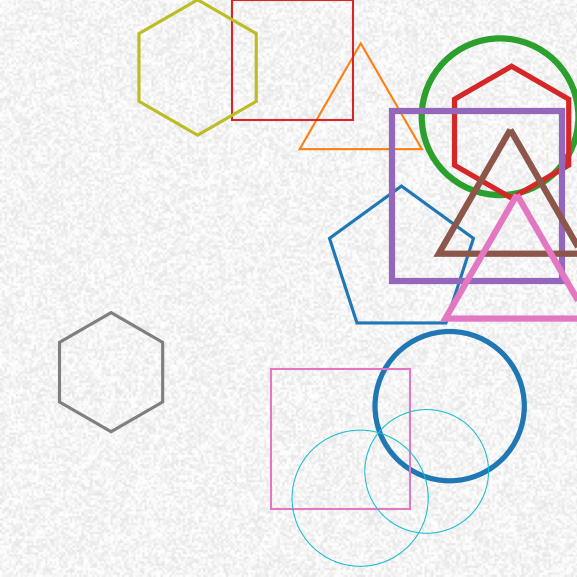[{"shape": "pentagon", "thickness": 1.5, "radius": 0.66, "center": [0.695, 0.546]}, {"shape": "circle", "thickness": 2.5, "radius": 0.65, "center": [0.779, 0.296]}, {"shape": "triangle", "thickness": 1, "radius": 0.61, "center": [0.625, 0.802]}, {"shape": "circle", "thickness": 3, "radius": 0.68, "center": [0.866, 0.797]}, {"shape": "square", "thickness": 1, "radius": 0.52, "center": [0.507, 0.895]}, {"shape": "hexagon", "thickness": 2.5, "radius": 0.57, "center": [0.886, 0.77]}, {"shape": "square", "thickness": 3, "radius": 0.74, "center": [0.827, 0.66]}, {"shape": "triangle", "thickness": 3, "radius": 0.72, "center": [0.884, 0.631]}, {"shape": "triangle", "thickness": 3, "radius": 0.71, "center": [0.895, 0.519]}, {"shape": "square", "thickness": 1, "radius": 0.6, "center": [0.59, 0.239]}, {"shape": "hexagon", "thickness": 1.5, "radius": 0.52, "center": [0.192, 0.355]}, {"shape": "hexagon", "thickness": 1.5, "radius": 0.59, "center": [0.342, 0.882]}, {"shape": "circle", "thickness": 0.5, "radius": 0.54, "center": [0.739, 0.183]}, {"shape": "circle", "thickness": 0.5, "radius": 0.59, "center": [0.624, 0.136]}]